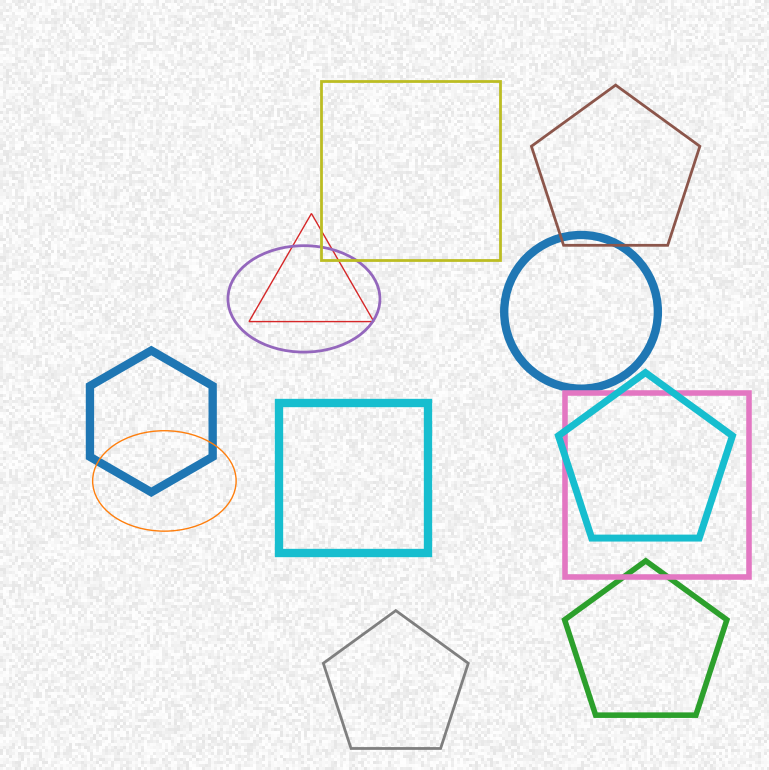[{"shape": "hexagon", "thickness": 3, "radius": 0.46, "center": [0.196, 0.453]}, {"shape": "circle", "thickness": 3, "radius": 0.5, "center": [0.755, 0.595]}, {"shape": "oval", "thickness": 0.5, "radius": 0.47, "center": [0.213, 0.375]}, {"shape": "pentagon", "thickness": 2, "radius": 0.55, "center": [0.839, 0.161]}, {"shape": "triangle", "thickness": 0.5, "radius": 0.47, "center": [0.404, 0.629]}, {"shape": "oval", "thickness": 1, "radius": 0.49, "center": [0.395, 0.612]}, {"shape": "pentagon", "thickness": 1, "radius": 0.58, "center": [0.8, 0.774]}, {"shape": "square", "thickness": 2, "radius": 0.6, "center": [0.853, 0.37]}, {"shape": "pentagon", "thickness": 1, "radius": 0.49, "center": [0.514, 0.108]}, {"shape": "square", "thickness": 1, "radius": 0.58, "center": [0.533, 0.779]}, {"shape": "pentagon", "thickness": 2.5, "radius": 0.59, "center": [0.838, 0.397]}, {"shape": "square", "thickness": 3, "radius": 0.49, "center": [0.459, 0.379]}]